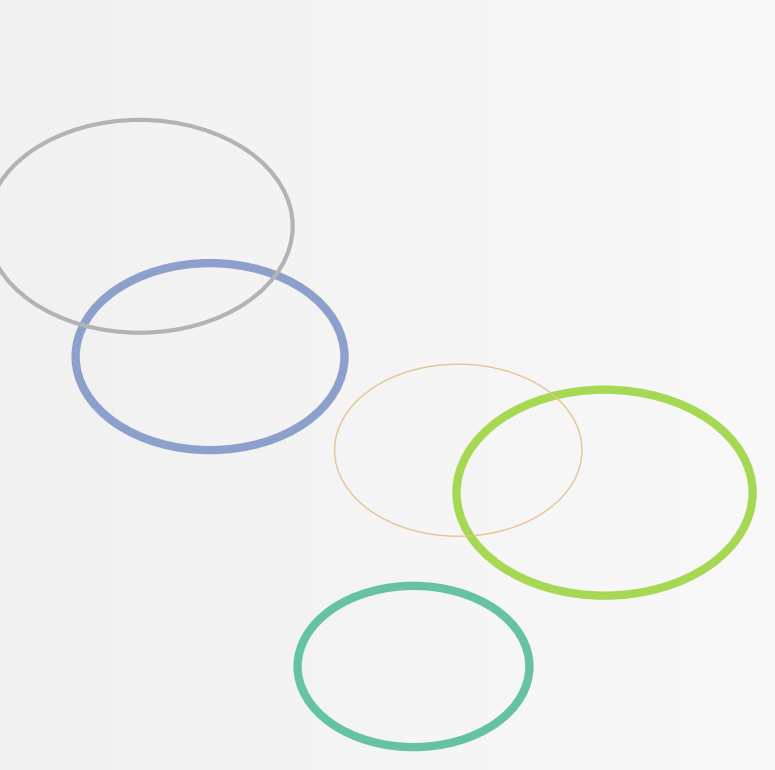[{"shape": "oval", "thickness": 3, "radius": 0.75, "center": [0.534, 0.134]}, {"shape": "oval", "thickness": 3, "radius": 0.87, "center": [0.271, 0.537]}, {"shape": "oval", "thickness": 3, "radius": 0.96, "center": [0.78, 0.36]}, {"shape": "oval", "thickness": 0.5, "radius": 0.8, "center": [0.591, 0.415]}, {"shape": "oval", "thickness": 1.5, "radius": 0.99, "center": [0.18, 0.706]}]